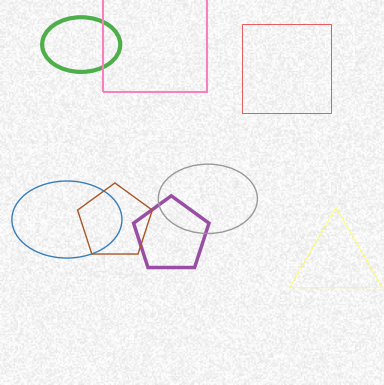[{"shape": "square", "thickness": 0.5, "radius": 0.58, "center": [0.743, 0.821]}, {"shape": "oval", "thickness": 1, "radius": 0.71, "center": [0.174, 0.43]}, {"shape": "oval", "thickness": 3, "radius": 0.51, "center": [0.211, 0.884]}, {"shape": "pentagon", "thickness": 2.5, "radius": 0.51, "center": [0.445, 0.388]}, {"shape": "triangle", "thickness": 0.5, "radius": 0.7, "center": [0.873, 0.322]}, {"shape": "pentagon", "thickness": 1, "radius": 0.51, "center": [0.298, 0.423]}, {"shape": "square", "thickness": 1.5, "radius": 0.67, "center": [0.402, 0.895]}, {"shape": "oval", "thickness": 1, "radius": 0.64, "center": [0.54, 0.484]}]